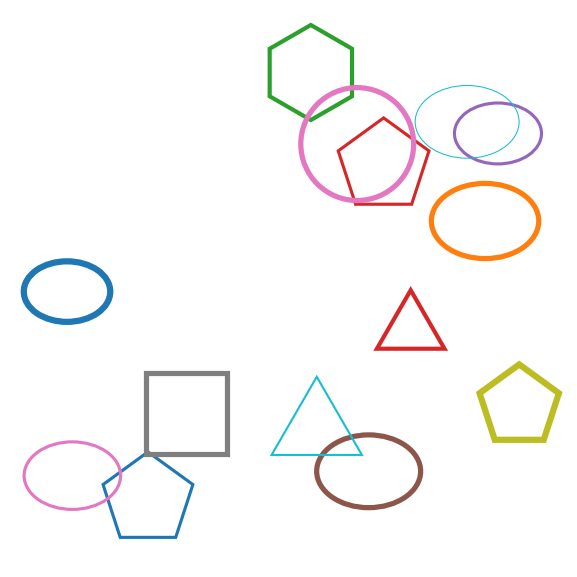[{"shape": "pentagon", "thickness": 1.5, "radius": 0.41, "center": [0.256, 0.135]}, {"shape": "oval", "thickness": 3, "radius": 0.37, "center": [0.116, 0.494]}, {"shape": "oval", "thickness": 2.5, "radius": 0.46, "center": [0.84, 0.616]}, {"shape": "hexagon", "thickness": 2, "radius": 0.41, "center": [0.538, 0.874]}, {"shape": "pentagon", "thickness": 1.5, "radius": 0.41, "center": [0.664, 0.712]}, {"shape": "triangle", "thickness": 2, "radius": 0.34, "center": [0.711, 0.429]}, {"shape": "oval", "thickness": 1.5, "radius": 0.38, "center": [0.862, 0.768]}, {"shape": "oval", "thickness": 2.5, "radius": 0.45, "center": [0.638, 0.183]}, {"shape": "oval", "thickness": 1.5, "radius": 0.42, "center": [0.125, 0.176]}, {"shape": "circle", "thickness": 2.5, "radius": 0.49, "center": [0.619, 0.75]}, {"shape": "square", "thickness": 2.5, "radius": 0.35, "center": [0.323, 0.283]}, {"shape": "pentagon", "thickness": 3, "radius": 0.36, "center": [0.899, 0.296]}, {"shape": "triangle", "thickness": 1, "radius": 0.45, "center": [0.549, 0.256]}, {"shape": "oval", "thickness": 0.5, "radius": 0.45, "center": [0.809, 0.788]}]